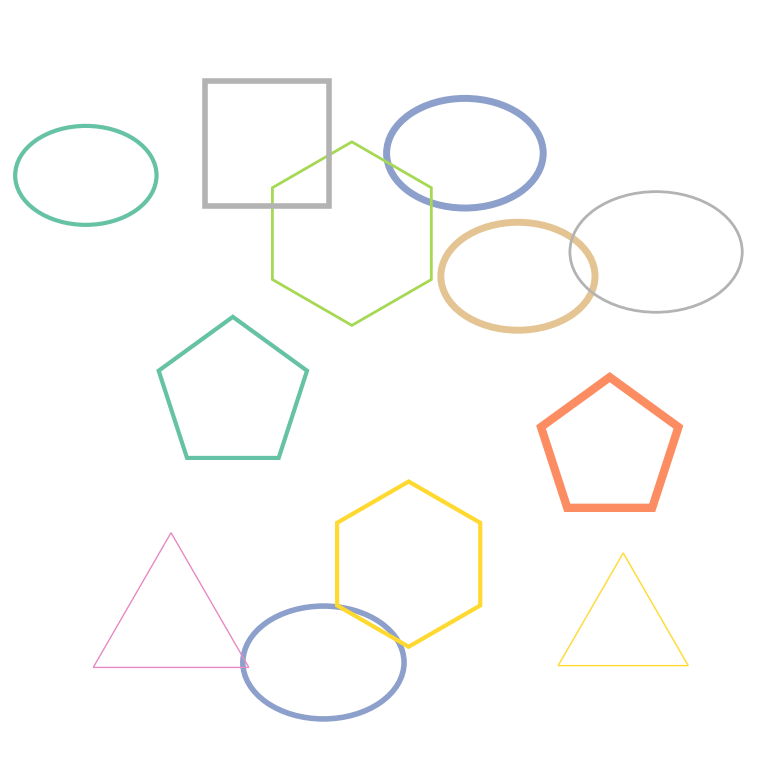[{"shape": "oval", "thickness": 1.5, "radius": 0.46, "center": [0.111, 0.772]}, {"shape": "pentagon", "thickness": 1.5, "radius": 0.51, "center": [0.302, 0.487]}, {"shape": "pentagon", "thickness": 3, "radius": 0.47, "center": [0.792, 0.416]}, {"shape": "oval", "thickness": 2.5, "radius": 0.51, "center": [0.604, 0.801]}, {"shape": "oval", "thickness": 2, "radius": 0.52, "center": [0.42, 0.14]}, {"shape": "triangle", "thickness": 0.5, "radius": 0.58, "center": [0.222, 0.192]}, {"shape": "hexagon", "thickness": 1, "radius": 0.6, "center": [0.457, 0.697]}, {"shape": "triangle", "thickness": 0.5, "radius": 0.49, "center": [0.809, 0.184]}, {"shape": "hexagon", "thickness": 1.5, "radius": 0.54, "center": [0.531, 0.267]}, {"shape": "oval", "thickness": 2.5, "radius": 0.5, "center": [0.673, 0.641]}, {"shape": "square", "thickness": 2, "radius": 0.4, "center": [0.347, 0.814]}, {"shape": "oval", "thickness": 1, "radius": 0.56, "center": [0.852, 0.673]}]